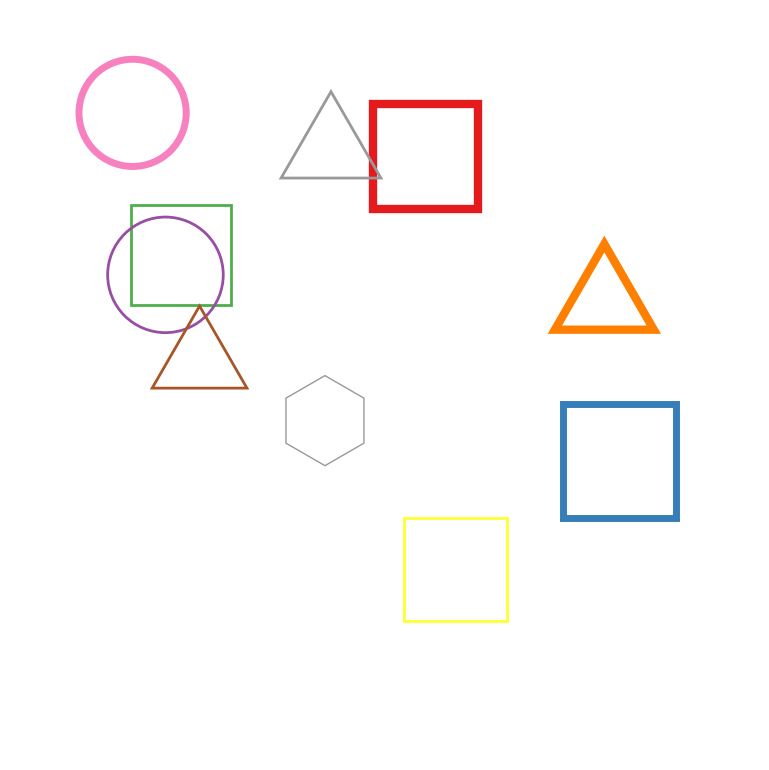[{"shape": "square", "thickness": 3, "radius": 0.34, "center": [0.553, 0.796]}, {"shape": "square", "thickness": 2.5, "radius": 0.37, "center": [0.804, 0.401]}, {"shape": "square", "thickness": 1, "radius": 0.33, "center": [0.235, 0.669]}, {"shape": "circle", "thickness": 1, "radius": 0.38, "center": [0.215, 0.643]}, {"shape": "triangle", "thickness": 3, "radius": 0.37, "center": [0.785, 0.609]}, {"shape": "square", "thickness": 1, "radius": 0.34, "center": [0.592, 0.261]}, {"shape": "triangle", "thickness": 1, "radius": 0.36, "center": [0.259, 0.531]}, {"shape": "circle", "thickness": 2.5, "radius": 0.35, "center": [0.172, 0.853]}, {"shape": "hexagon", "thickness": 0.5, "radius": 0.29, "center": [0.422, 0.454]}, {"shape": "triangle", "thickness": 1, "radius": 0.37, "center": [0.43, 0.806]}]